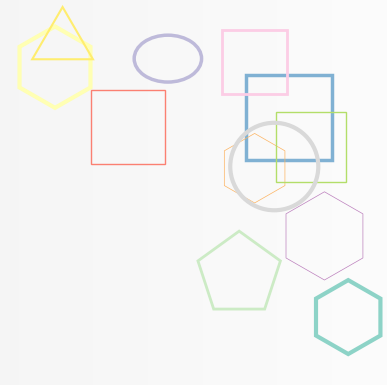[{"shape": "hexagon", "thickness": 3, "radius": 0.48, "center": [0.899, 0.176]}, {"shape": "hexagon", "thickness": 3, "radius": 0.53, "center": [0.142, 0.826]}, {"shape": "oval", "thickness": 2.5, "radius": 0.43, "center": [0.433, 0.848]}, {"shape": "square", "thickness": 1, "radius": 0.48, "center": [0.331, 0.67]}, {"shape": "square", "thickness": 2.5, "radius": 0.55, "center": [0.746, 0.696]}, {"shape": "hexagon", "thickness": 0.5, "radius": 0.45, "center": [0.657, 0.563]}, {"shape": "square", "thickness": 1, "radius": 0.45, "center": [0.803, 0.619]}, {"shape": "square", "thickness": 2, "radius": 0.42, "center": [0.656, 0.838]}, {"shape": "circle", "thickness": 3, "radius": 0.57, "center": [0.708, 0.567]}, {"shape": "hexagon", "thickness": 0.5, "radius": 0.57, "center": [0.837, 0.387]}, {"shape": "pentagon", "thickness": 2, "radius": 0.56, "center": [0.617, 0.288]}, {"shape": "triangle", "thickness": 1.5, "radius": 0.45, "center": [0.162, 0.891]}]